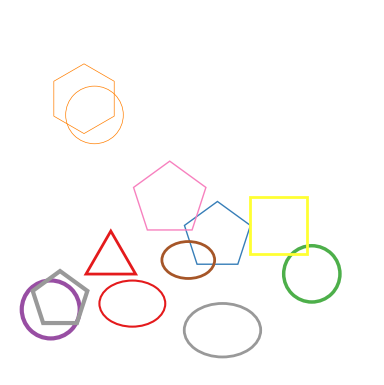[{"shape": "oval", "thickness": 1.5, "radius": 0.43, "center": [0.344, 0.211]}, {"shape": "triangle", "thickness": 2, "radius": 0.37, "center": [0.288, 0.325]}, {"shape": "pentagon", "thickness": 1, "radius": 0.45, "center": [0.565, 0.387]}, {"shape": "circle", "thickness": 2.5, "radius": 0.37, "center": [0.81, 0.289]}, {"shape": "circle", "thickness": 3, "radius": 0.38, "center": [0.132, 0.196]}, {"shape": "circle", "thickness": 0.5, "radius": 0.37, "center": [0.245, 0.701]}, {"shape": "hexagon", "thickness": 0.5, "radius": 0.45, "center": [0.218, 0.744]}, {"shape": "square", "thickness": 2, "radius": 0.37, "center": [0.723, 0.414]}, {"shape": "oval", "thickness": 2, "radius": 0.34, "center": [0.489, 0.325]}, {"shape": "pentagon", "thickness": 1, "radius": 0.49, "center": [0.441, 0.483]}, {"shape": "oval", "thickness": 2, "radius": 0.5, "center": [0.578, 0.142]}, {"shape": "pentagon", "thickness": 3, "radius": 0.37, "center": [0.156, 0.221]}]